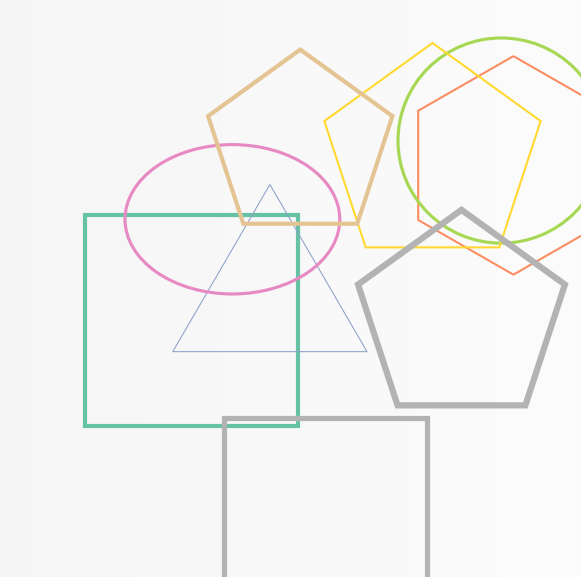[{"shape": "square", "thickness": 2, "radius": 0.92, "center": [0.329, 0.444]}, {"shape": "hexagon", "thickness": 1, "radius": 0.95, "center": [0.883, 0.713]}, {"shape": "triangle", "thickness": 0.5, "radius": 0.96, "center": [0.464, 0.487]}, {"shape": "oval", "thickness": 1.5, "radius": 0.92, "center": [0.4, 0.619]}, {"shape": "circle", "thickness": 1.5, "radius": 0.89, "center": [0.862, 0.756]}, {"shape": "pentagon", "thickness": 1, "radius": 0.98, "center": [0.744, 0.729]}, {"shape": "pentagon", "thickness": 2, "radius": 0.83, "center": [0.517, 0.747]}, {"shape": "pentagon", "thickness": 3, "radius": 0.94, "center": [0.794, 0.449]}, {"shape": "square", "thickness": 2.5, "radius": 0.88, "center": [0.56, 0.1]}]